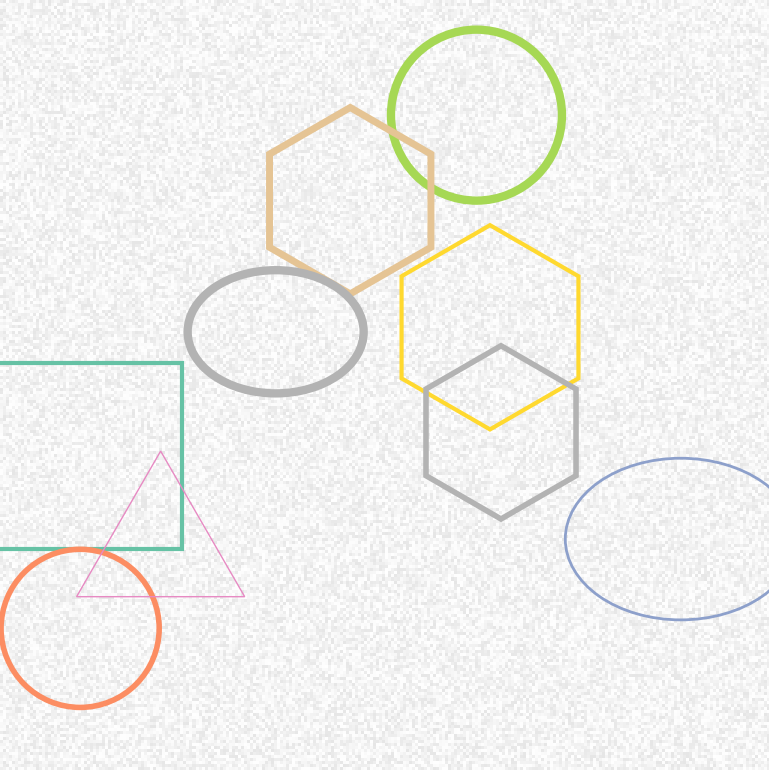[{"shape": "square", "thickness": 1.5, "radius": 0.6, "center": [0.116, 0.408]}, {"shape": "circle", "thickness": 2, "radius": 0.51, "center": [0.104, 0.184]}, {"shape": "oval", "thickness": 1, "radius": 0.75, "center": [0.884, 0.3]}, {"shape": "triangle", "thickness": 0.5, "radius": 0.63, "center": [0.209, 0.288]}, {"shape": "circle", "thickness": 3, "radius": 0.56, "center": [0.619, 0.85]}, {"shape": "hexagon", "thickness": 1.5, "radius": 0.66, "center": [0.636, 0.575]}, {"shape": "hexagon", "thickness": 2.5, "radius": 0.61, "center": [0.455, 0.739]}, {"shape": "oval", "thickness": 3, "radius": 0.57, "center": [0.358, 0.569]}, {"shape": "hexagon", "thickness": 2, "radius": 0.56, "center": [0.651, 0.438]}]